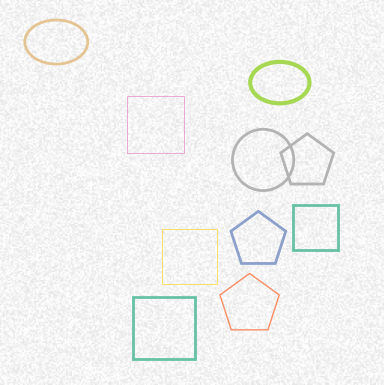[{"shape": "square", "thickness": 2, "radius": 0.4, "center": [0.426, 0.148]}, {"shape": "square", "thickness": 2, "radius": 0.29, "center": [0.82, 0.409]}, {"shape": "pentagon", "thickness": 1, "radius": 0.41, "center": [0.648, 0.209]}, {"shape": "pentagon", "thickness": 2, "radius": 0.37, "center": [0.671, 0.376]}, {"shape": "square", "thickness": 0.5, "radius": 0.37, "center": [0.403, 0.677]}, {"shape": "oval", "thickness": 3, "radius": 0.38, "center": [0.727, 0.785]}, {"shape": "square", "thickness": 0.5, "radius": 0.36, "center": [0.493, 0.333]}, {"shape": "oval", "thickness": 2, "radius": 0.41, "center": [0.146, 0.891]}, {"shape": "pentagon", "thickness": 2, "radius": 0.36, "center": [0.798, 0.581]}, {"shape": "circle", "thickness": 2, "radius": 0.4, "center": [0.683, 0.585]}]